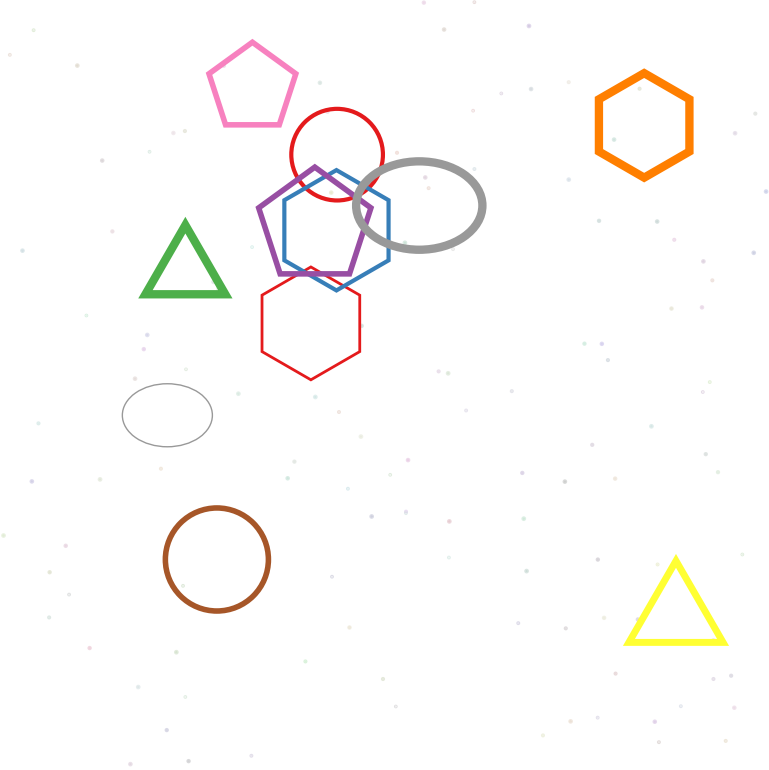[{"shape": "hexagon", "thickness": 1, "radius": 0.37, "center": [0.404, 0.58]}, {"shape": "circle", "thickness": 1.5, "radius": 0.3, "center": [0.438, 0.799]}, {"shape": "hexagon", "thickness": 1.5, "radius": 0.39, "center": [0.437, 0.701]}, {"shape": "triangle", "thickness": 3, "radius": 0.3, "center": [0.241, 0.648]}, {"shape": "pentagon", "thickness": 2, "radius": 0.38, "center": [0.409, 0.706]}, {"shape": "hexagon", "thickness": 3, "radius": 0.34, "center": [0.837, 0.837]}, {"shape": "triangle", "thickness": 2.5, "radius": 0.35, "center": [0.878, 0.201]}, {"shape": "circle", "thickness": 2, "radius": 0.33, "center": [0.282, 0.273]}, {"shape": "pentagon", "thickness": 2, "radius": 0.3, "center": [0.328, 0.886]}, {"shape": "oval", "thickness": 3, "radius": 0.41, "center": [0.545, 0.733]}, {"shape": "oval", "thickness": 0.5, "radius": 0.29, "center": [0.217, 0.461]}]